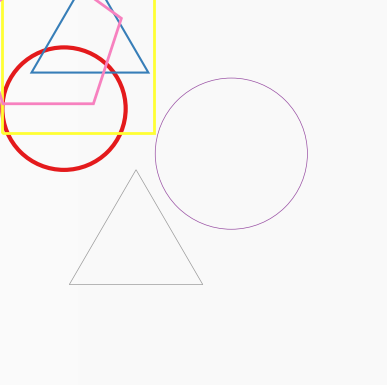[{"shape": "circle", "thickness": 3, "radius": 0.8, "center": [0.165, 0.718]}, {"shape": "triangle", "thickness": 1.5, "radius": 0.87, "center": [0.232, 0.899]}, {"shape": "circle", "thickness": 0.5, "radius": 0.98, "center": [0.597, 0.601]}, {"shape": "square", "thickness": 2, "radius": 0.98, "center": [0.201, 0.851]}, {"shape": "pentagon", "thickness": 2, "radius": 0.99, "center": [0.124, 0.891]}, {"shape": "triangle", "thickness": 0.5, "radius": 0.99, "center": [0.351, 0.36]}]